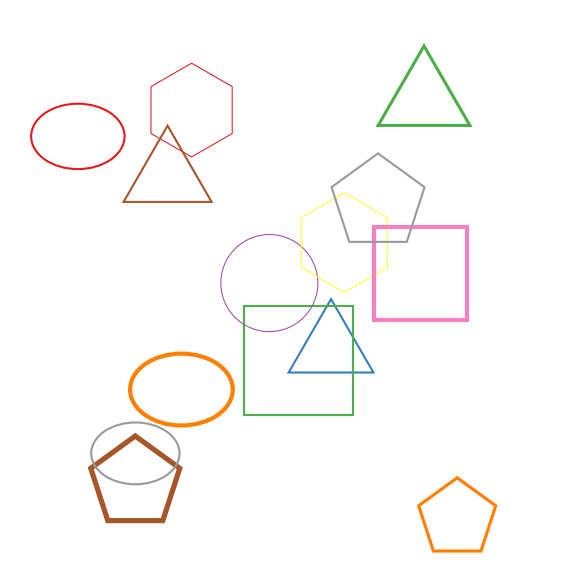[{"shape": "oval", "thickness": 1, "radius": 0.4, "center": [0.135, 0.763]}, {"shape": "hexagon", "thickness": 0.5, "radius": 0.41, "center": [0.332, 0.809]}, {"shape": "triangle", "thickness": 1, "radius": 0.42, "center": [0.573, 0.396]}, {"shape": "triangle", "thickness": 1.5, "radius": 0.46, "center": [0.734, 0.828]}, {"shape": "square", "thickness": 1, "radius": 0.47, "center": [0.518, 0.375]}, {"shape": "circle", "thickness": 0.5, "radius": 0.42, "center": [0.466, 0.509]}, {"shape": "oval", "thickness": 2, "radius": 0.44, "center": [0.314, 0.325]}, {"shape": "pentagon", "thickness": 1.5, "radius": 0.35, "center": [0.792, 0.102]}, {"shape": "hexagon", "thickness": 0.5, "radius": 0.43, "center": [0.596, 0.579]}, {"shape": "triangle", "thickness": 1, "radius": 0.44, "center": [0.29, 0.694]}, {"shape": "pentagon", "thickness": 2.5, "radius": 0.41, "center": [0.234, 0.163]}, {"shape": "square", "thickness": 2, "radius": 0.4, "center": [0.727, 0.525]}, {"shape": "pentagon", "thickness": 1, "radius": 0.42, "center": [0.655, 0.649]}, {"shape": "oval", "thickness": 1, "radius": 0.38, "center": [0.234, 0.214]}]